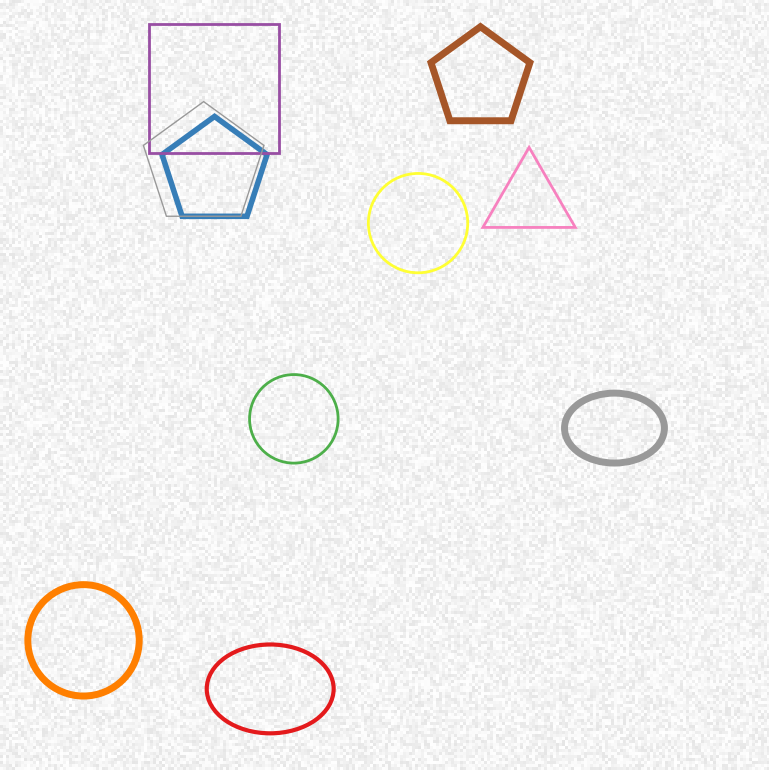[{"shape": "oval", "thickness": 1.5, "radius": 0.41, "center": [0.351, 0.105]}, {"shape": "pentagon", "thickness": 2, "radius": 0.36, "center": [0.279, 0.777]}, {"shape": "circle", "thickness": 1, "radius": 0.29, "center": [0.382, 0.456]}, {"shape": "square", "thickness": 1, "radius": 0.42, "center": [0.278, 0.885]}, {"shape": "circle", "thickness": 2.5, "radius": 0.36, "center": [0.108, 0.168]}, {"shape": "circle", "thickness": 1, "radius": 0.32, "center": [0.543, 0.71]}, {"shape": "pentagon", "thickness": 2.5, "radius": 0.34, "center": [0.624, 0.898]}, {"shape": "triangle", "thickness": 1, "radius": 0.35, "center": [0.687, 0.739]}, {"shape": "oval", "thickness": 2.5, "radius": 0.32, "center": [0.798, 0.444]}, {"shape": "pentagon", "thickness": 0.5, "radius": 0.41, "center": [0.264, 0.786]}]